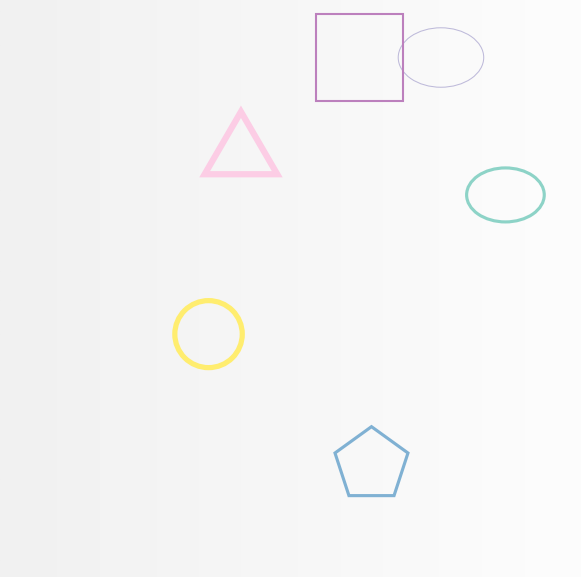[{"shape": "oval", "thickness": 1.5, "radius": 0.33, "center": [0.87, 0.662]}, {"shape": "oval", "thickness": 0.5, "radius": 0.37, "center": [0.759, 0.9]}, {"shape": "pentagon", "thickness": 1.5, "radius": 0.33, "center": [0.639, 0.194]}, {"shape": "triangle", "thickness": 3, "radius": 0.36, "center": [0.415, 0.733]}, {"shape": "square", "thickness": 1, "radius": 0.37, "center": [0.618, 0.9]}, {"shape": "circle", "thickness": 2.5, "radius": 0.29, "center": [0.359, 0.421]}]